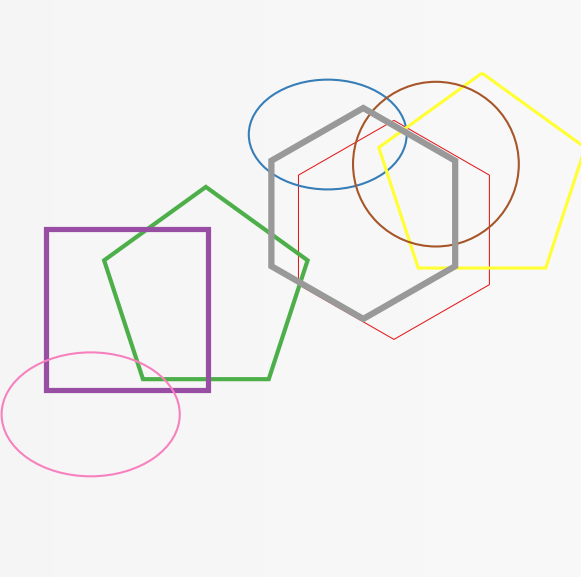[{"shape": "hexagon", "thickness": 0.5, "radius": 0.95, "center": [0.678, 0.601]}, {"shape": "oval", "thickness": 1, "radius": 0.68, "center": [0.564, 0.766]}, {"shape": "pentagon", "thickness": 2, "radius": 0.92, "center": [0.354, 0.491]}, {"shape": "square", "thickness": 2.5, "radius": 0.7, "center": [0.218, 0.464]}, {"shape": "pentagon", "thickness": 1.5, "radius": 0.93, "center": [0.829, 0.686]}, {"shape": "circle", "thickness": 1, "radius": 0.71, "center": [0.75, 0.715]}, {"shape": "oval", "thickness": 1, "radius": 0.77, "center": [0.156, 0.282]}, {"shape": "hexagon", "thickness": 3, "radius": 0.91, "center": [0.625, 0.63]}]